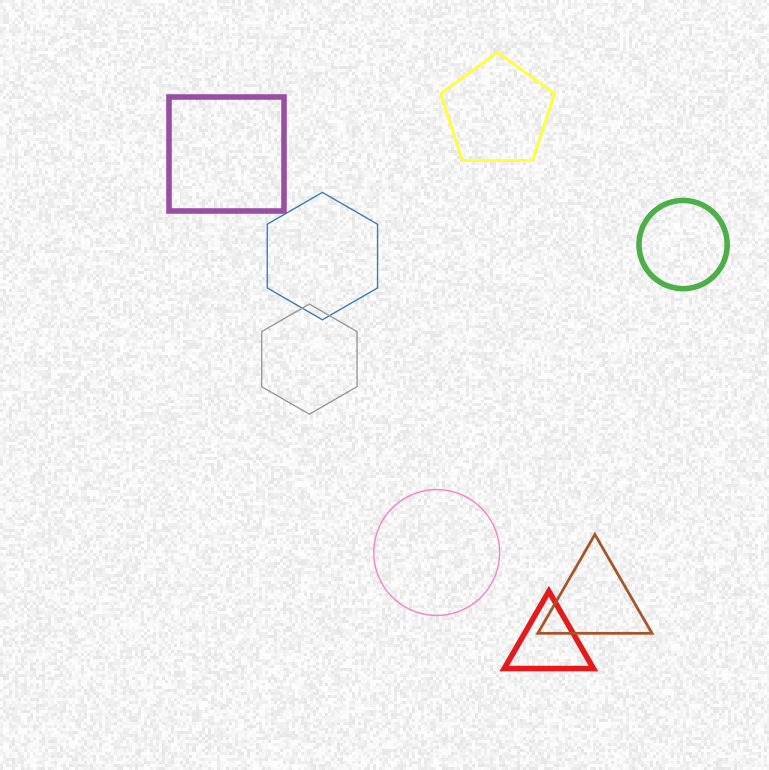[{"shape": "triangle", "thickness": 2, "radius": 0.33, "center": [0.713, 0.165]}, {"shape": "hexagon", "thickness": 0.5, "radius": 0.41, "center": [0.419, 0.667]}, {"shape": "circle", "thickness": 2, "radius": 0.29, "center": [0.887, 0.682]}, {"shape": "square", "thickness": 2, "radius": 0.37, "center": [0.294, 0.8]}, {"shape": "pentagon", "thickness": 1, "radius": 0.39, "center": [0.646, 0.854]}, {"shape": "triangle", "thickness": 1, "radius": 0.43, "center": [0.773, 0.22]}, {"shape": "circle", "thickness": 0.5, "radius": 0.41, "center": [0.567, 0.282]}, {"shape": "hexagon", "thickness": 0.5, "radius": 0.36, "center": [0.402, 0.534]}]